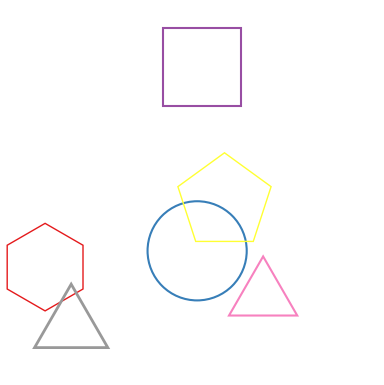[{"shape": "hexagon", "thickness": 1, "radius": 0.57, "center": [0.117, 0.306]}, {"shape": "circle", "thickness": 1.5, "radius": 0.64, "center": [0.512, 0.349]}, {"shape": "square", "thickness": 1.5, "radius": 0.51, "center": [0.526, 0.827]}, {"shape": "pentagon", "thickness": 1, "radius": 0.64, "center": [0.583, 0.476]}, {"shape": "triangle", "thickness": 1.5, "radius": 0.51, "center": [0.683, 0.232]}, {"shape": "triangle", "thickness": 2, "radius": 0.55, "center": [0.185, 0.152]}]